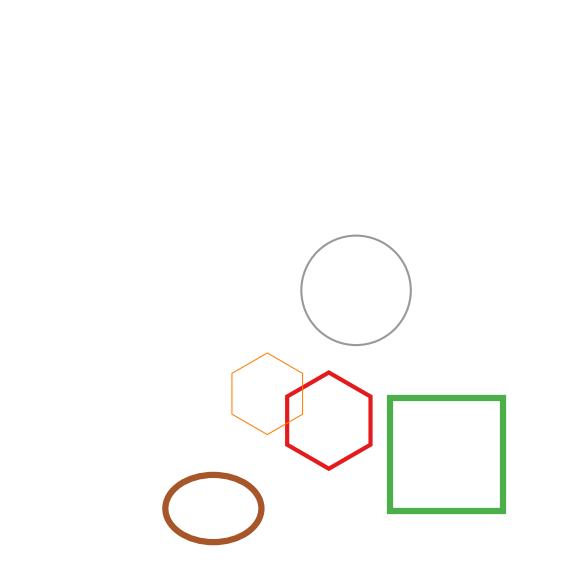[{"shape": "hexagon", "thickness": 2, "radius": 0.42, "center": [0.569, 0.271]}, {"shape": "square", "thickness": 3, "radius": 0.49, "center": [0.773, 0.212]}, {"shape": "hexagon", "thickness": 0.5, "radius": 0.35, "center": [0.463, 0.317]}, {"shape": "oval", "thickness": 3, "radius": 0.42, "center": [0.37, 0.119]}, {"shape": "circle", "thickness": 1, "radius": 0.47, "center": [0.617, 0.496]}]